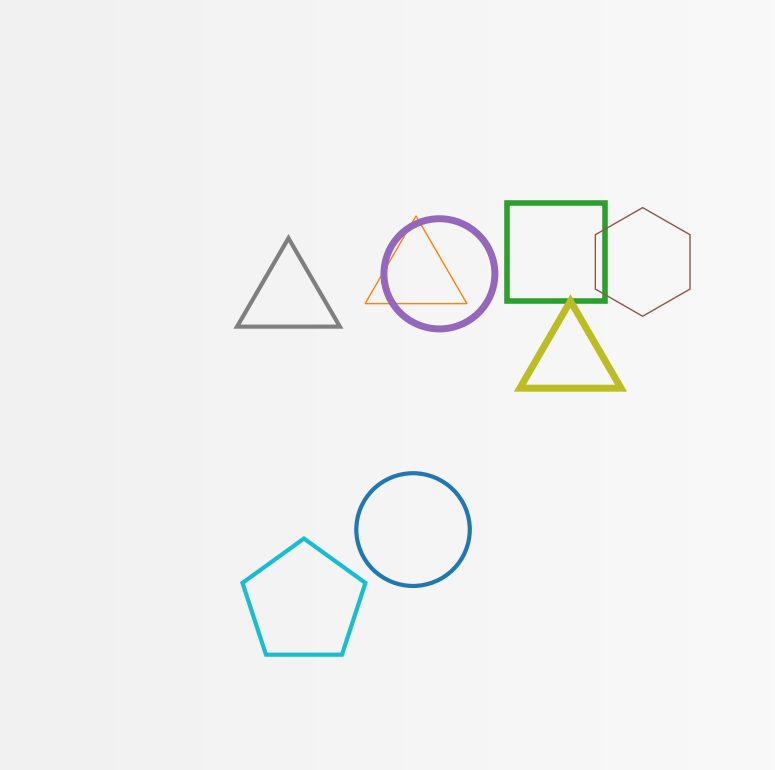[{"shape": "circle", "thickness": 1.5, "radius": 0.37, "center": [0.533, 0.312]}, {"shape": "triangle", "thickness": 0.5, "radius": 0.38, "center": [0.537, 0.644]}, {"shape": "square", "thickness": 2, "radius": 0.32, "center": [0.717, 0.672]}, {"shape": "circle", "thickness": 2.5, "radius": 0.36, "center": [0.567, 0.644]}, {"shape": "hexagon", "thickness": 0.5, "radius": 0.35, "center": [0.829, 0.66]}, {"shape": "triangle", "thickness": 1.5, "radius": 0.38, "center": [0.372, 0.614]}, {"shape": "triangle", "thickness": 2.5, "radius": 0.38, "center": [0.736, 0.534]}, {"shape": "pentagon", "thickness": 1.5, "radius": 0.42, "center": [0.392, 0.217]}]